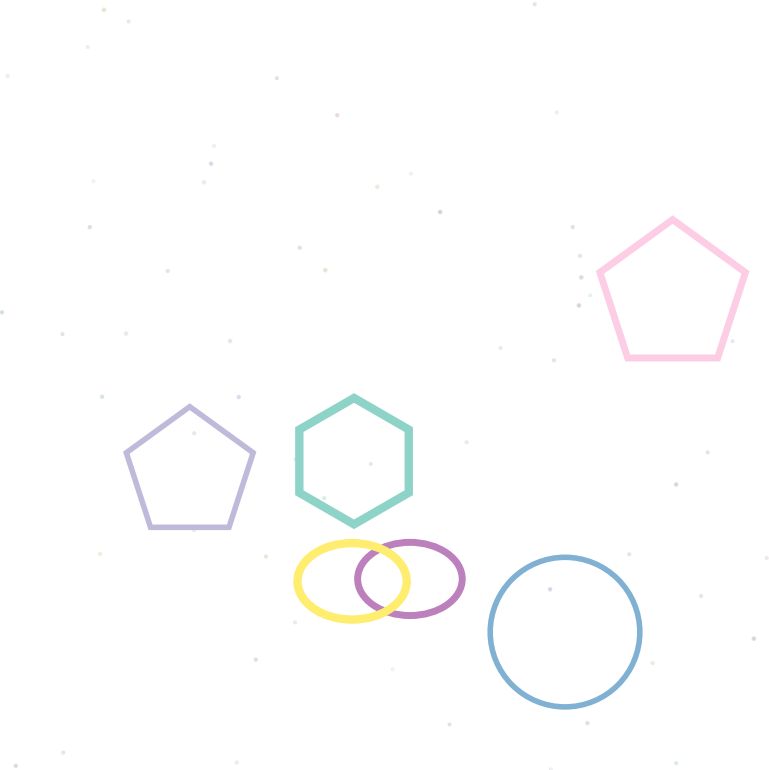[{"shape": "hexagon", "thickness": 3, "radius": 0.41, "center": [0.46, 0.401]}, {"shape": "pentagon", "thickness": 2, "radius": 0.43, "center": [0.246, 0.385]}, {"shape": "circle", "thickness": 2, "radius": 0.49, "center": [0.734, 0.179]}, {"shape": "pentagon", "thickness": 2.5, "radius": 0.5, "center": [0.874, 0.615]}, {"shape": "oval", "thickness": 2.5, "radius": 0.34, "center": [0.532, 0.248]}, {"shape": "oval", "thickness": 3, "radius": 0.35, "center": [0.457, 0.245]}]